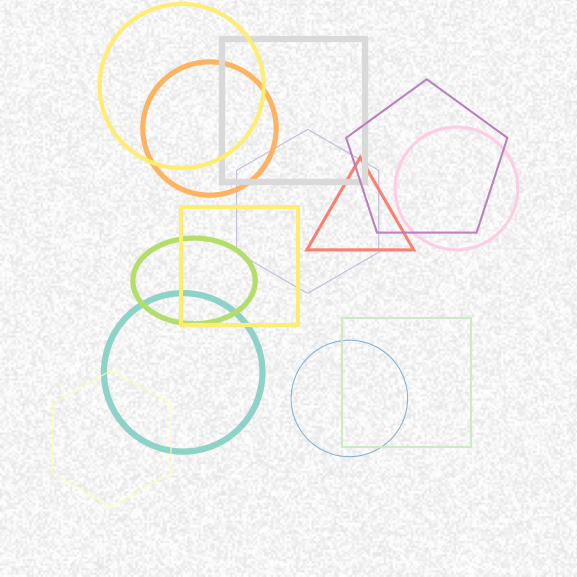[{"shape": "circle", "thickness": 3, "radius": 0.69, "center": [0.317, 0.354]}, {"shape": "hexagon", "thickness": 0.5, "radius": 0.59, "center": [0.193, 0.24]}, {"shape": "hexagon", "thickness": 0.5, "radius": 0.71, "center": [0.533, 0.633]}, {"shape": "triangle", "thickness": 1.5, "radius": 0.53, "center": [0.624, 0.62]}, {"shape": "circle", "thickness": 0.5, "radius": 0.5, "center": [0.605, 0.309]}, {"shape": "circle", "thickness": 2.5, "radius": 0.58, "center": [0.363, 0.777]}, {"shape": "oval", "thickness": 2.5, "radius": 0.53, "center": [0.336, 0.513]}, {"shape": "circle", "thickness": 1.5, "radius": 0.53, "center": [0.79, 0.673]}, {"shape": "square", "thickness": 3, "radius": 0.62, "center": [0.508, 0.808]}, {"shape": "pentagon", "thickness": 1, "radius": 0.73, "center": [0.739, 0.715]}, {"shape": "square", "thickness": 1, "radius": 0.56, "center": [0.704, 0.337]}, {"shape": "square", "thickness": 2, "radius": 0.51, "center": [0.415, 0.538]}, {"shape": "circle", "thickness": 2, "radius": 0.71, "center": [0.315, 0.85]}]